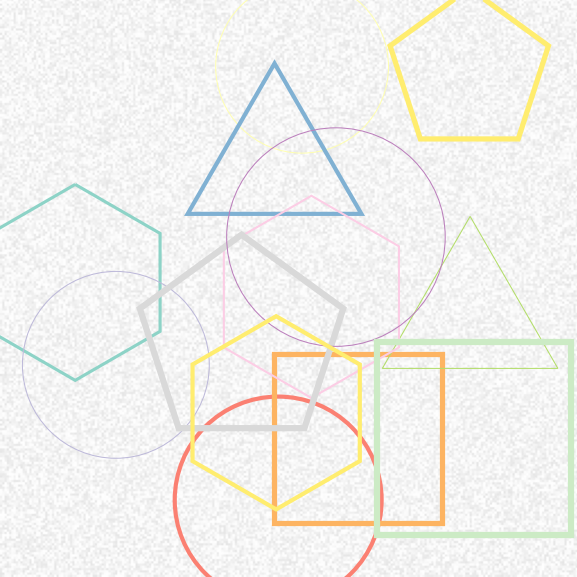[{"shape": "hexagon", "thickness": 1.5, "radius": 0.85, "center": [0.13, 0.51]}, {"shape": "circle", "thickness": 0.5, "radius": 0.75, "center": [0.523, 0.884]}, {"shape": "circle", "thickness": 0.5, "radius": 0.81, "center": [0.201, 0.367]}, {"shape": "circle", "thickness": 2, "radius": 0.9, "center": [0.482, 0.133]}, {"shape": "triangle", "thickness": 2, "radius": 0.87, "center": [0.475, 0.716]}, {"shape": "square", "thickness": 2.5, "radius": 0.73, "center": [0.62, 0.24]}, {"shape": "triangle", "thickness": 0.5, "radius": 0.88, "center": [0.814, 0.449]}, {"shape": "hexagon", "thickness": 1, "radius": 0.88, "center": [0.539, 0.485]}, {"shape": "pentagon", "thickness": 3, "radius": 0.93, "center": [0.418, 0.408]}, {"shape": "circle", "thickness": 0.5, "radius": 0.95, "center": [0.582, 0.589]}, {"shape": "square", "thickness": 3, "radius": 0.84, "center": [0.821, 0.24]}, {"shape": "pentagon", "thickness": 2.5, "radius": 0.72, "center": [0.813, 0.875]}, {"shape": "hexagon", "thickness": 2, "radius": 0.84, "center": [0.478, 0.284]}]